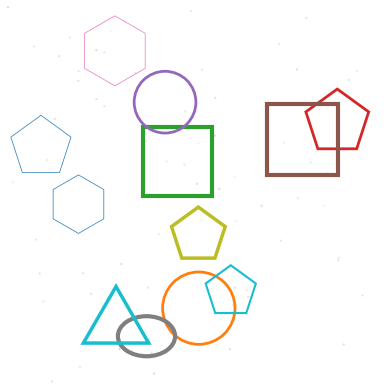[{"shape": "pentagon", "thickness": 0.5, "radius": 0.41, "center": [0.106, 0.618]}, {"shape": "hexagon", "thickness": 0.5, "radius": 0.38, "center": [0.204, 0.47]}, {"shape": "circle", "thickness": 2, "radius": 0.47, "center": [0.516, 0.2]}, {"shape": "square", "thickness": 3, "radius": 0.45, "center": [0.462, 0.58]}, {"shape": "pentagon", "thickness": 2, "radius": 0.43, "center": [0.876, 0.683]}, {"shape": "circle", "thickness": 2, "radius": 0.4, "center": [0.429, 0.735]}, {"shape": "square", "thickness": 3, "radius": 0.46, "center": [0.785, 0.638]}, {"shape": "hexagon", "thickness": 0.5, "radius": 0.45, "center": [0.298, 0.868]}, {"shape": "oval", "thickness": 3, "radius": 0.37, "center": [0.38, 0.127]}, {"shape": "pentagon", "thickness": 2.5, "radius": 0.37, "center": [0.515, 0.389]}, {"shape": "triangle", "thickness": 2.5, "radius": 0.49, "center": [0.301, 0.158]}, {"shape": "pentagon", "thickness": 1.5, "radius": 0.34, "center": [0.599, 0.242]}]